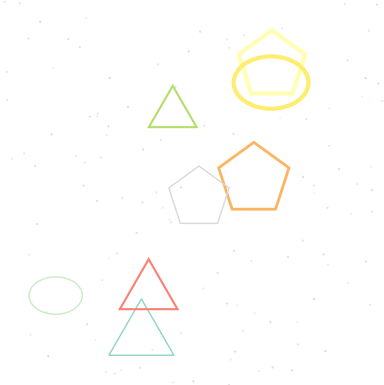[{"shape": "triangle", "thickness": 1, "radius": 0.49, "center": [0.367, 0.126]}, {"shape": "pentagon", "thickness": 3, "radius": 0.45, "center": [0.706, 0.831]}, {"shape": "triangle", "thickness": 1.5, "radius": 0.43, "center": [0.386, 0.24]}, {"shape": "pentagon", "thickness": 2, "radius": 0.48, "center": [0.659, 0.534]}, {"shape": "triangle", "thickness": 1.5, "radius": 0.36, "center": [0.449, 0.706]}, {"shape": "pentagon", "thickness": 1, "radius": 0.41, "center": [0.517, 0.486]}, {"shape": "oval", "thickness": 1, "radius": 0.35, "center": [0.145, 0.232]}, {"shape": "oval", "thickness": 3, "radius": 0.49, "center": [0.704, 0.786]}]